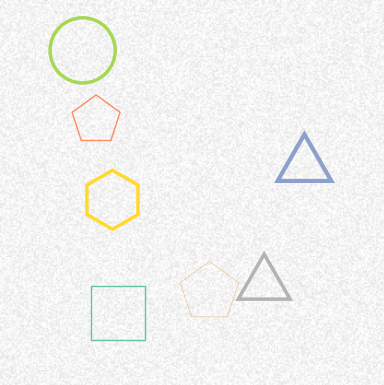[{"shape": "square", "thickness": 1, "radius": 0.35, "center": [0.307, 0.188]}, {"shape": "pentagon", "thickness": 1, "radius": 0.33, "center": [0.25, 0.688]}, {"shape": "triangle", "thickness": 3, "radius": 0.4, "center": [0.791, 0.57]}, {"shape": "circle", "thickness": 2.5, "radius": 0.42, "center": [0.215, 0.869]}, {"shape": "hexagon", "thickness": 2.5, "radius": 0.38, "center": [0.292, 0.481]}, {"shape": "pentagon", "thickness": 0.5, "radius": 0.4, "center": [0.544, 0.242]}, {"shape": "triangle", "thickness": 2.5, "radius": 0.39, "center": [0.686, 0.262]}]